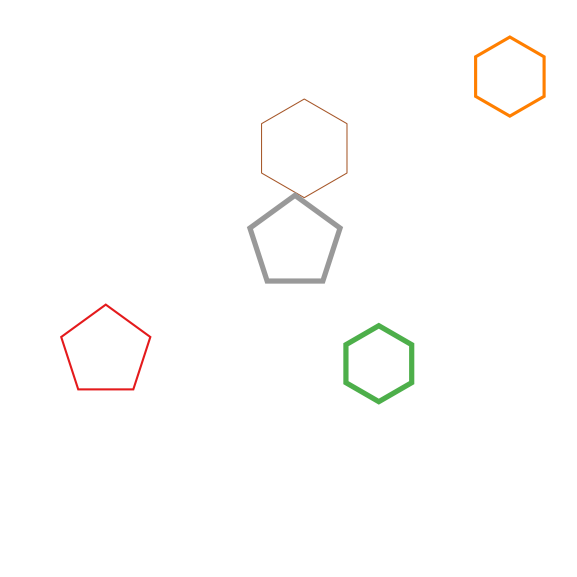[{"shape": "pentagon", "thickness": 1, "radius": 0.41, "center": [0.183, 0.391]}, {"shape": "hexagon", "thickness": 2.5, "radius": 0.33, "center": [0.656, 0.369]}, {"shape": "hexagon", "thickness": 1.5, "radius": 0.34, "center": [0.883, 0.867]}, {"shape": "hexagon", "thickness": 0.5, "radius": 0.43, "center": [0.527, 0.742]}, {"shape": "pentagon", "thickness": 2.5, "radius": 0.41, "center": [0.511, 0.579]}]